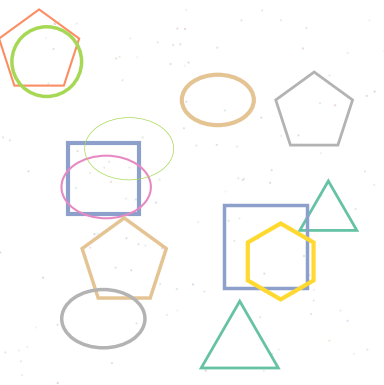[{"shape": "triangle", "thickness": 2, "radius": 0.58, "center": [0.623, 0.102]}, {"shape": "triangle", "thickness": 2, "radius": 0.43, "center": [0.853, 0.444]}, {"shape": "pentagon", "thickness": 1.5, "radius": 0.55, "center": [0.102, 0.866]}, {"shape": "square", "thickness": 2.5, "radius": 0.54, "center": [0.69, 0.36]}, {"shape": "square", "thickness": 3, "radius": 0.46, "center": [0.268, 0.536]}, {"shape": "oval", "thickness": 1.5, "radius": 0.58, "center": [0.276, 0.514]}, {"shape": "circle", "thickness": 2.5, "radius": 0.45, "center": [0.121, 0.84]}, {"shape": "oval", "thickness": 0.5, "radius": 0.58, "center": [0.336, 0.614]}, {"shape": "hexagon", "thickness": 3, "radius": 0.49, "center": [0.729, 0.321]}, {"shape": "oval", "thickness": 3, "radius": 0.47, "center": [0.566, 0.74]}, {"shape": "pentagon", "thickness": 2.5, "radius": 0.57, "center": [0.323, 0.319]}, {"shape": "oval", "thickness": 2.5, "radius": 0.54, "center": [0.268, 0.172]}, {"shape": "pentagon", "thickness": 2, "radius": 0.52, "center": [0.816, 0.708]}]